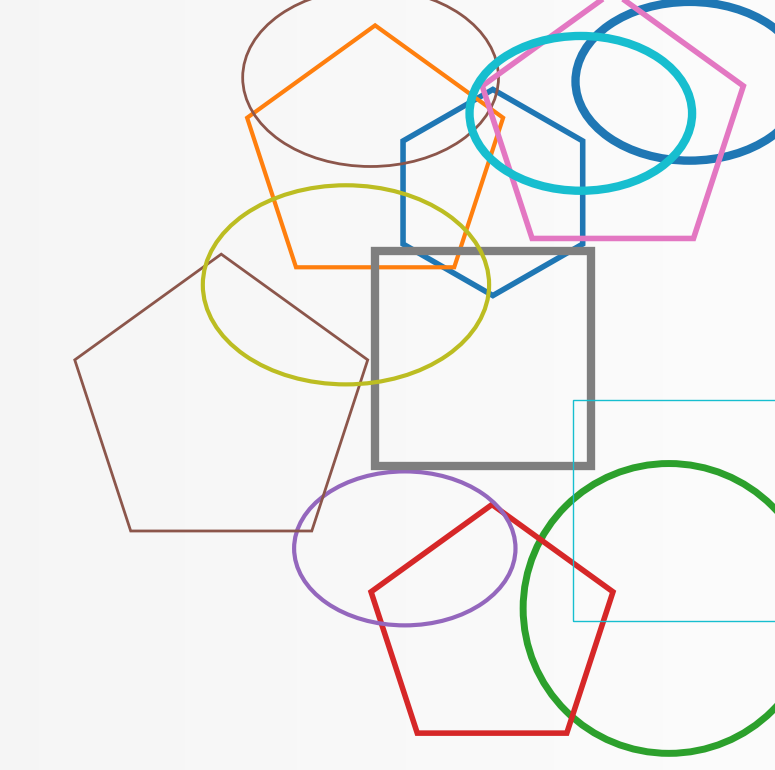[{"shape": "oval", "thickness": 3, "radius": 0.74, "center": [0.89, 0.894]}, {"shape": "hexagon", "thickness": 2, "radius": 0.67, "center": [0.636, 0.75]}, {"shape": "pentagon", "thickness": 1.5, "radius": 0.87, "center": [0.484, 0.793]}, {"shape": "circle", "thickness": 2.5, "radius": 0.94, "center": [0.863, 0.21]}, {"shape": "pentagon", "thickness": 2, "radius": 0.82, "center": [0.635, 0.181]}, {"shape": "oval", "thickness": 1.5, "radius": 0.71, "center": [0.522, 0.288]}, {"shape": "oval", "thickness": 1, "radius": 0.83, "center": [0.478, 0.899]}, {"shape": "pentagon", "thickness": 1, "radius": 0.99, "center": [0.285, 0.471]}, {"shape": "pentagon", "thickness": 2, "radius": 0.89, "center": [0.791, 0.834]}, {"shape": "square", "thickness": 3, "radius": 0.7, "center": [0.623, 0.535]}, {"shape": "oval", "thickness": 1.5, "radius": 0.92, "center": [0.446, 0.63]}, {"shape": "oval", "thickness": 3, "radius": 0.72, "center": [0.749, 0.853]}, {"shape": "square", "thickness": 0.5, "radius": 0.72, "center": [0.883, 0.337]}]